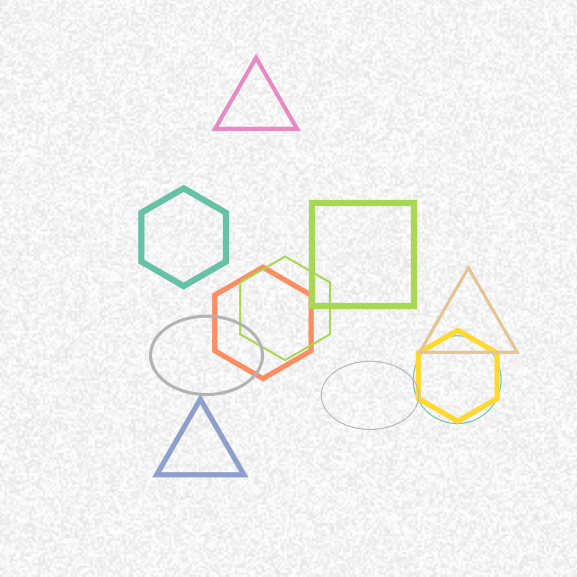[{"shape": "hexagon", "thickness": 3, "radius": 0.42, "center": [0.318, 0.588]}, {"shape": "circle", "thickness": 0.5, "radius": 0.38, "center": [0.792, 0.342]}, {"shape": "hexagon", "thickness": 2.5, "radius": 0.48, "center": [0.455, 0.44]}, {"shape": "triangle", "thickness": 2.5, "radius": 0.44, "center": [0.347, 0.221]}, {"shape": "triangle", "thickness": 2, "radius": 0.41, "center": [0.443, 0.817]}, {"shape": "hexagon", "thickness": 1, "radius": 0.45, "center": [0.494, 0.465]}, {"shape": "square", "thickness": 3, "radius": 0.44, "center": [0.629, 0.558]}, {"shape": "hexagon", "thickness": 2.5, "radius": 0.39, "center": [0.793, 0.348]}, {"shape": "triangle", "thickness": 1.5, "radius": 0.49, "center": [0.811, 0.438]}, {"shape": "oval", "thickness": 0.5, "radius": 0.42, "center": [0.641, 0.314]}, {"shape": "oval", "thickness": 1.5, "radius": 0.48, "center": [0.358, 0.384]}]